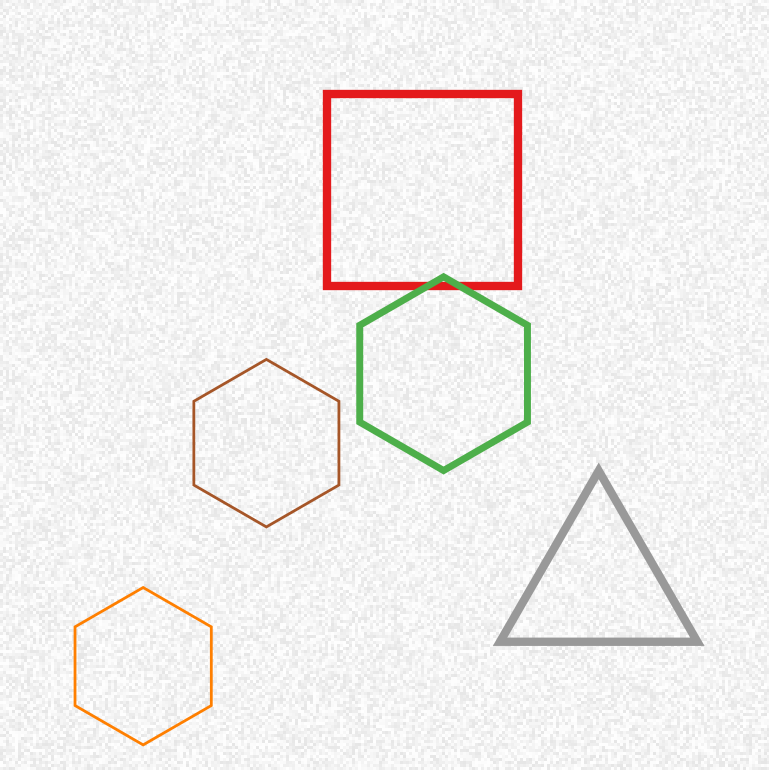[{"shape": "square", "thickness": 3, "radius": 0.62, "center": [0.548, 0.753]}, {"shape": "hexagon", "thickness": 2.5, "radius": 0.63, "center": [0.576, 0.515]}, {"shape": "hexagon", "thickness": 1, "radius": 0.51, "center": [0.186, 0.135]}, {"shape": "hexagon", "thickness": 1, "radius": 0.54, "center": [0.346, 0.424]}, {"shape": "triangle", "thickness": 3, "radius": 0.74, "center": [0.778, 0.241]}]